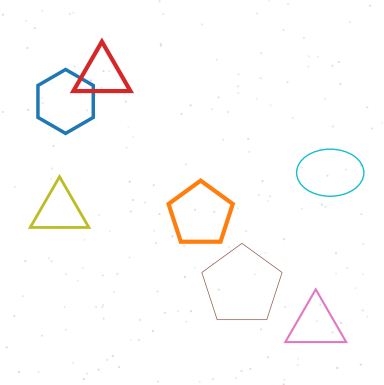[{"shape": "hexagon", "thickness": 2.5, "radius": 0.41, "center": [0.17, 0.737]}, {"shape": "pentagon", "thickness": 3, "radius": 0.44, "center": [0.521, 0.443]}, {"shape": "triangle", "thickness": 3, "radius": 0.43, "center": [0.265, 0.806]}, {"shape": "pentagon", "thickness": 0.5, "radius": 0.55, "center": [0.628, 0.258]}, {"shape": "triangle", "thickness": 1.5, "radius": 0.46, "center": [0.82, 0.157]}, {"shape": "triangle", "thickness": 2, "radius": 0.44, "center": [0.155, 0.453]}, {"shape": "oval", "thickness": 1, "radius": 0.44, "center": [0.858, 0.551]}]